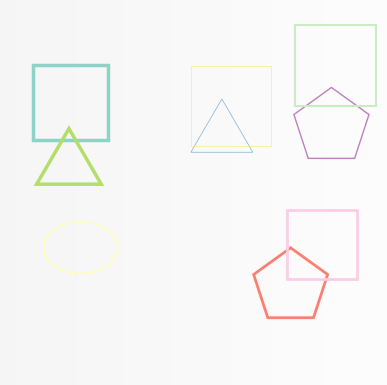[{"shape": "square", "thickness": 2.5, "radius": 0.49, "center": [0.182, 0.735]}, {"shape": "oval", "thickness": 1, "radius": 0.48, "center": [0.208, 0.357]}, {"shape": "pentagon", "thickness": 2, "radius": 0.5, "center": [0.75, 0.256]}, {"shape": "triangle", "thickness": 0.5, "radius": 0.46, "center": [0.573, 0.651]}, {"shape": "triangle", "thickness": 2.5, "radius": 0.48, "center": [0.178, 0.57]}, {"shape": "square", "thickness": 2, "radius": 0.45, "center": [0.83, 0.365]}, {"shape": "pentagon", "thickness": 1, "radius": 0.51, "center": [0.855, 0.671]}, {"shape": "square", "thickness": 1.5, "radius": 0.53, "center": [0.865, 0.829]}, {"shape": "square", "thickness": 0.5, "radius": 0.51, "center": [0.596, 0.725]}]